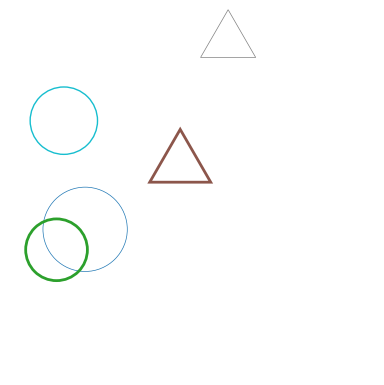[{"shape": "circle", "thickness": 0.5, "radius": 0.55, "center": [0.221, 0.404]}, {"shape": "circle", "thickness": 2, "radius": 0.4, "center": [0.147, 0.351]}, {"shape": "triangle", "thickness": 2, "radius": 0.46, "center": [0.468, 0.573]}, {"shape": "triangle", "thickness": 0.5, "radius": 0.41, "center": [0.593, 0.892]}, {"shape": "circle", "thickness": 1, "radius": 0.44, "center": [0.166, 0.687]}]